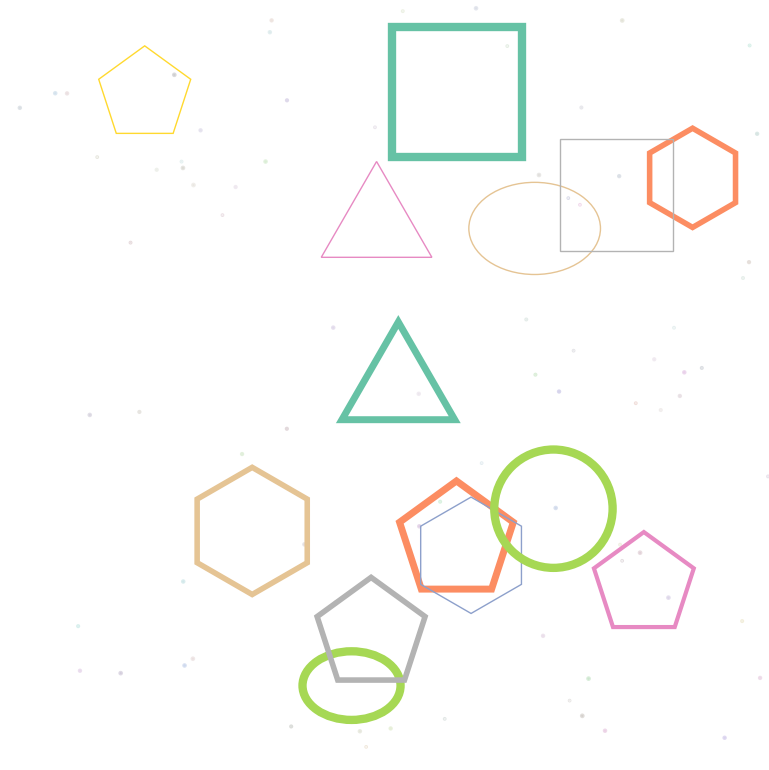[{"shape": "square", "thickness": 3, "radius": 0.42, "center": [0.594, 0.881]}, {"shape": "triangle", "thickness": 2.5, "radius": 0.42, "center": [0.517, 0.497]}, {"shape": "hexagon", "thickness": 2, "radius": 0.32, "center": [0.899, 0.769]}, {"shape": "pentagon", "thickness": 2.5, "radius": 0.39, "center": [0.593, 0.298]}, {"shape": "hexagon", "thickness": 0.5, "radius": 0.38, "center": [0.612, 0.279]}, {"shape": "pentagon", "thickness": 1.5, "radius": 0.34, "center": [0.836, 0.241]}, {"shape": "triangle", "thickness": 0.5, "radius": 0.41, "center": [0.489, 0.707]}, {"shape": "circle", "thickness": 3, "radius": 0.38, "center": [0.719, 0.339]}, {"shape": "oval", "thickness": 3, "radius": 0.32, "center": [0.457, 0.11]}, {"shape": "pentagon", "thickness": 0.5, "radius": 0.31, "center": [0.188, 0.878]}, {"shape": "hexagon", "thickness": 2, "radius": 0.41, "center": [0.328, 0.31]}, {"shape": "oval", "thickness": 0.5, "radius": 0.43, "center": [0.694, 0.703]}, {"shape": "pentagon", "thickness": 2, "radius": 0.37, "center": [0.482, 0.176]}, {"shape": "square", "thickness": 0.5, "radius": 0.36, "center": [0.801, 0.746]}]